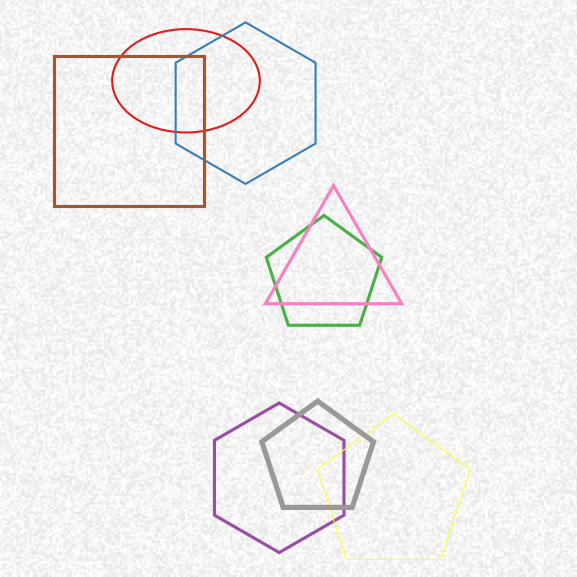[{"shape": "oval", "thickness": 1, "radius": 0.64, "center": [0.322, 0.859]}, {"shape": "hexagon", "thickness": 1, "radius": 0.7, "center": [0.425, 0.821]}, {"shape": "pentagon", "thickness": 1.5, "radius": 0.53, "center": [0.561, 0.521]}, {"shape": "hexagon", "thickness": 1.5, "radius": 0.65, "center": [0.483, 0.172]}, {"shape": "pentagon", "thickness": 0.5, "radius": 0.7, "center": [0.682, 0.143]}, {"shape": "square", "thickness": 1.5, "radius": 0.65, "center": [0.223, 0.773]}, {"shape": "triangle", "thickness": 1.5, "radius": 0.68, "center": [0.578, 0.541]}, {"shape": "pentagon", "thickness": 2.5, "radius": 0.51, "center": [0.55, 0.203]}]